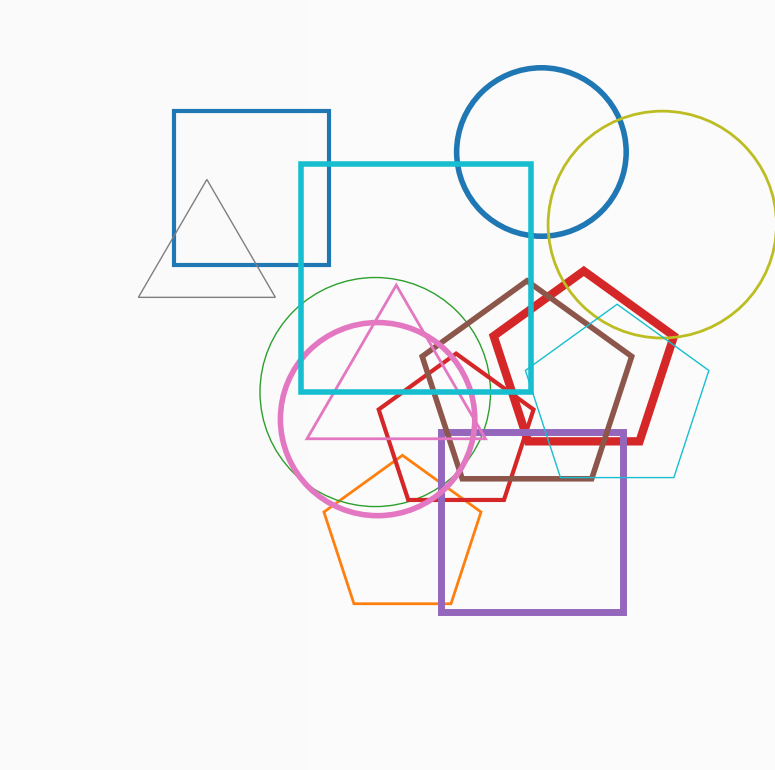[{"shape": "circle", "thickness": 2, "radius": 0.55, "center": [0.699, 0.803]}, {"shape": "square", "thickness": 1.5, "radius": 0.5, "center": [0.324, 0.756]}, {"shape": "pentagon", "thickness": 1, "radius": 0.53, "center": [0.519, 0.302]}, {"shape": "circle", "thickness": 0.5, "radius": 0.74, "center": [0.484, 0.491]}, {"shape": "pentagon", "thickness": 3, "radius": 0.61, "center": [0.753, 0.526]}, {"shape": "pentagon", "thickness": 1.5, "radius": 0.53, "center": [0.589, 0.436]}, {"shape": "square", "thickness": 2.5, "radius": 0.59, "center": [0.687, 0.322]}, {"shape": "pentagon", "thickness": 2, "radius": 0.71, "center": [0.68, 0.493]}, {"shape": "circle", "thickness": 2, "radius": 0.63, "center": [0.487, 0.456]}, {"shape": "triangle", "thickness": 1, "radius": 0.66, "center": [0.511, 0.497]}, {"shape": "triangle", "thickness": 0.5, "radius": 0.51, "center": [0.267, 0.665]}, {"shape": "circle", "thickness": 1, "radius": 0.74, "center": [0.855, 0.708]}, {"shape": "pentagon", "thickness": 0.5, "radius": 0.62, "center": [0.796, 0.48]}, {"shape": "square", "thickness": 2, "radius": 0.74, "center": [0.536, 0.639]}]